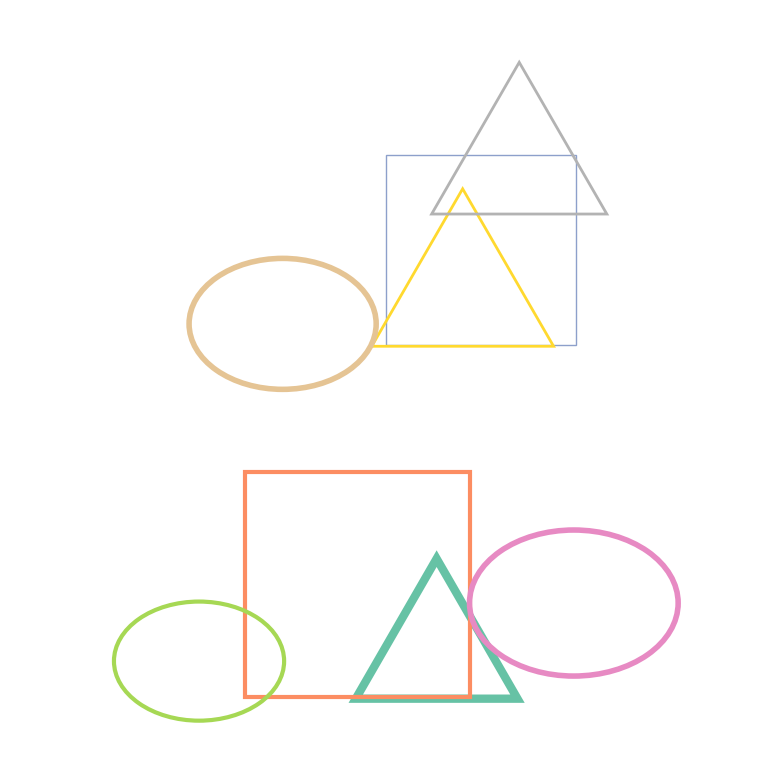[{"shape": "triangle", "thickness": 3, "radius": 0.61, "center": [0.567, 0.153]}, {"shape": "square", "thickness": 1.5, "radius": 0.73, "center": [0.465, 0.241]}, {"shape": "square", "thickness": 0.5, "radius": 0.62, "center": [0.625, 0.675]}, {"shape": "oval", "thickness": 2, "radius": 0.68, "center": [0.745, 0.217]}, {"shape": "oval", "thickness": 1.5, "radius": 0.55, "center": [0.258, 0.141]}, {"shape": "triangle", "thickness": 1, "radius": 0.68, "center": [0.601, 0.618]}, {"shape": "oval", "thickness": 2, "radius": 0.61, "center": [0.367, 0.579]}, {"shape": "triangle", "thickness": 1, "radius": 0.66, "center": [0.674, 0.788]}]